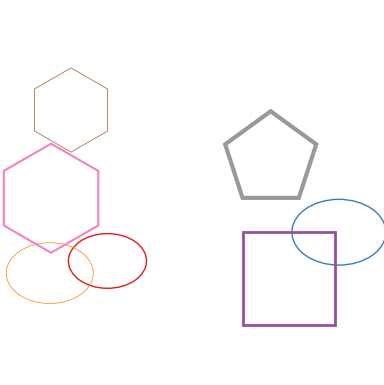[{"shape": "oval", "thickness": 1, "radius": 0.51, "center": [0.279, 0.322]}, {"shape": "oval", "thickness": 1, "radius": 0.61, "center": [0.88, 0.397]}, {"shape": "square", "thickness": 2, "radius": 0.6, "center": [0.751, 0.277]}, {"shape": "oval", "thickness": 0.5, "radius": 0.56, "center": [0.129, 0.291]}, {"shape": "hexagon", "thickness": 0.5, "radius": 0.55, "center": [0.184, 0.714]}, {"shape": "hexagon", "thickness": 1.5, "radius": 0.71, "center": [0.133, 0.485]}, {"shape": "pentagon", "thickness": 3, "radius": 0.62, "center": [0.703, 0.587]}]